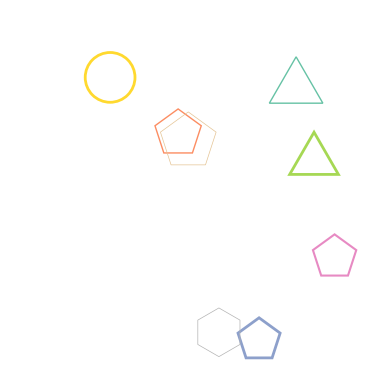[{"shape": "triangle", "thickness": 1, "radius": 0.4, "center": [0.769, 0.772]}, {"shape": "pentagon", "thickness": 1, "radius": 0.32, "center": [0.463, 0.654]}, {"shape": "pentagon", "thickness": 2, "radius": 0.29, "center": [0.673, 0.117]}, {"shape": "pentagon", "thickness": 1.5, "radius": 0.3, "center": [0.869, 0.332]}, {"shape": "triangle", "thickness": 2, "radius": 0.37, "center": [0.816, 0.584]}, {"shape": "circle", "thickness": 2, "radius": 0.32, "center": [0.286, 0.799]}, {"shape": "pentagon", "thickness": 0.5, "radius": 0.38, "center": [0.489, 0.633]}, {"shape": "hexagon", "thickness": 0.5, "radius": 0.32, "center": [0.569, 0.137]}]